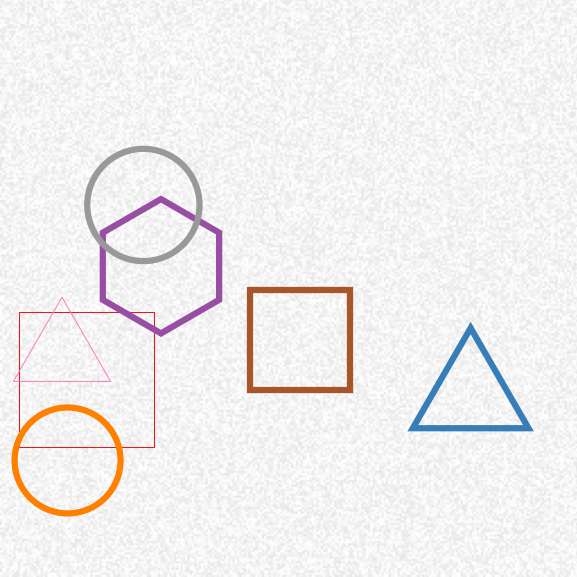[{"shape": "square", "thickness": 0.5, "radius": 0.58, "center": [0.15, 0.342]}, {"shape": "triangle", "thickness": 3, "radius": 0.58, "center": [0.815, 0.315]}, {"shape": "hexagon", "thickness": 3, "radius": 0.58, "center": [0.279, 0.538]}, {"shape": "circle", "thickness": 3, "radius": 0.46, "center": [0.117, 0.202]}, {"shape": "square", "thickness": 3, "radius": 0.43, "center": [0.52, 0.41]}, {"shape": "triangle", "thickness": 0.5, "radius": 0.49, "center": [0.107, 0.387]}, {"shape": "circle", "thickness": 3, "radius": 0.49, "center": [0.248, 0.644]}]